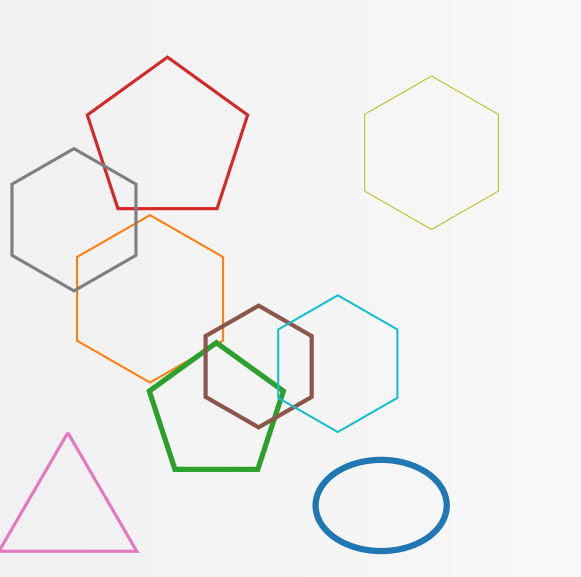[{"shape": "oval", "thickness": 3, "radius": 0.56, "center": [0.656, 0.124]}, {"shape": "hexagon", "thickness": 1, "radius": 0.72, "center": [0.258, 0.482]}, {"shape": "pentagon", "thickness": 2.5, "radius": 0.61, "center": [0.372, 0.284]}, {"shape": "pentagon", "thickness": 1.5, "radius": 0.73, "center": [0.288, 0.755]}, {"shape": "hexagon", "thickness": 2, "radius": 0.53, "center": [0.445, 0.364]}, {"shape": "triangle", "thickness": 1.5, "radius": 0.68, "center": [0.117, 0.113]}, {"shape": "hexagon", "thickness": 1.5, "radius": 0.62, "center": [0.127, 0.619]}, {"shape": "hexagon", "thickness": 0.5, "radius": 0.66, "center": [0.742, 0.735]}, {"shape": "hexagon", "thickness": 1, "radius": 0.59, "center": [0.581, 0.369]}]